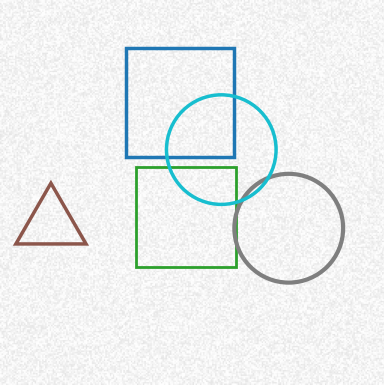[{"shape": "square", "thickness": 2.5, "radius": 0.71, "center": [0.468, 0.733]}, {"shape": "square", "thickness": 2, "radius": 0.65, "center": [0.483, 0.437]}, {"shape": "triangle", "thickness": 2.5, "radius": 0.53, "center": [0.132, 0.419]}, {"shape": "circle", "thickness": 3, "radius": 0.71, "center": [0.75, 0.407]}, {"shape": "circle", "thickness": 2.5, "radius": 0.71, "center": [0.575, 0.611]}]